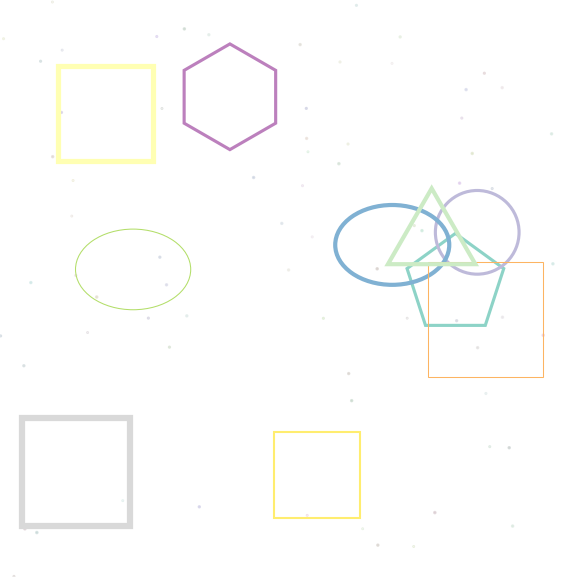[{"shape": "pentagon", "thickness": 1.5, "radius": 0.44, "center": [0.789, 0.507]}, {"shape": "square", "thickness": 2.5, "radius": 0.41, "center": [0.182, 0.802]}, {"shape": "circle", "thickness": 1.5, "radius": 0.36, "center": [0.826, 0.597]}, {"shape": "oval", "thickness": 2, "radius": 0.49, "center": [0.679, 0.575]}, {"shape": "square", "thickness": 0.5, "radius": 0.5, "center": [0.841, 0.445]}, {"shape": "oval", "thickness": 0.5, "radius": 0.5, "center": [0.23, 0.533]}, {"shape": "square", "thickness": 3, "radius": 0.47, "center": [0.132, 0.182]}, {"shape": "hexagon", "thickness": 1.5, "radius": 0.46, "center": [0.398, 0.832]}, {"shape": "triangle", "thickness": 2, "radius": 0.44, "center": [0.747, 0.585]}, {"shape": "square", "thickness": 1, "radius": 0.38, "center": [0.549, 0.177]}]